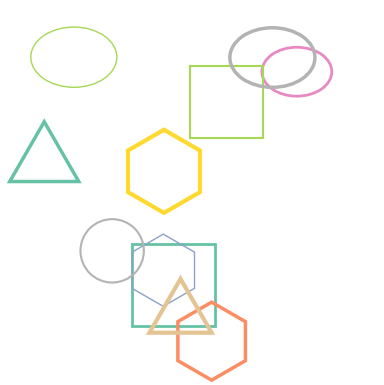[{"shape": "triangle", "thickness": 2.5, "radius": 0.52, "center": [0.115, 0.58]}, {"shape": "square", "thickness": 2, "radius": 0.54, "center": [0.45, 0.26]}, {"shape": "hexagon", "thickness": 2.5, "radius": 0.51, "center": [0.55, 0.114]}, {"shape": "hexagon", "thickness": 1, "radius": 0.47, "center": [0.424, 0.298]}, {"shape": "oval", "thickness": 2, "radius": 0.45, "center": [0.771, 0.814]}, {"shape": "oval", "thickness": 1, "radius": 0.56, "center": [0.192, 0.851]}, {"shape": "square", "thickness": 1.5, "radius": 0.47, "center": [0.589, 0.735]}, {"shape": "hexagon", "thickness": 3, "radius": 0.54, "center": [0.426, 0.555]}, {"shape": "triangle", "thickness": 3, "radius": 0.47, "center": [0.469, 0.182]}, {"shape": "oval", "thickness": 2.5, "radius": 0.55, "center": [0.708, 0.851]}, {"shape": "circle", "thickness": 1.5, "radius": 0.41, "center": [0.291, 0.348]}]